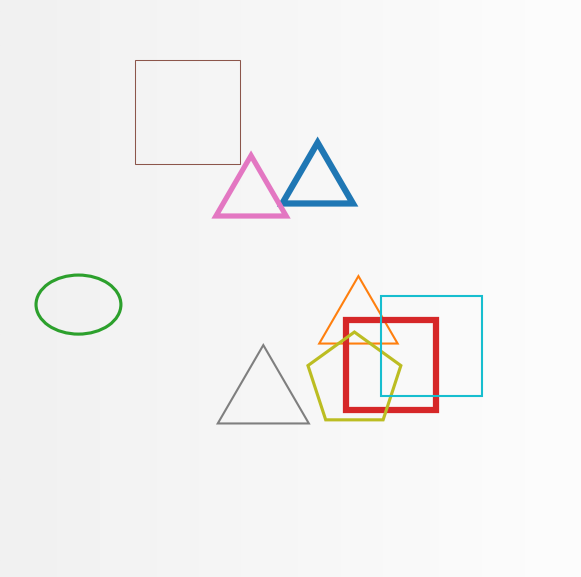[{"shape": "triangle", "thickness": 3, "radius": 0.35, "center": [0.546, 0.682]}, {"shape": "triangle", "thickness": 1, "radius": 0.39, "center": [0.617, 0.443]}, {"shape": "oval", "thickness": 1.5, "radius": 0.37, "center": [0.135, 0.472]}, {"shape": "square", "thickness": 3, "radius": 0.39, "center": [0.673, 0.367]}, {"shape": "square", "thickness": 0.5, "radius": 0.45, "center": [0.322, 0.805]}, {"shape": "triangle", "thickness": 2.5, "radius": 0.35, "center": [0.432, 0.66]}, {"shape": "triangle", "thickness": 1, "radius": 0.45, "center": [0.453, 0.311]}, {"shape": "pentagon", "thickness": 1.5, "radius": 0.42, "center": [0.61, 0.34]}, {"shape": "square", "thickness": 1, "radius": 0.43, "center": [0.742, 0.4]}]